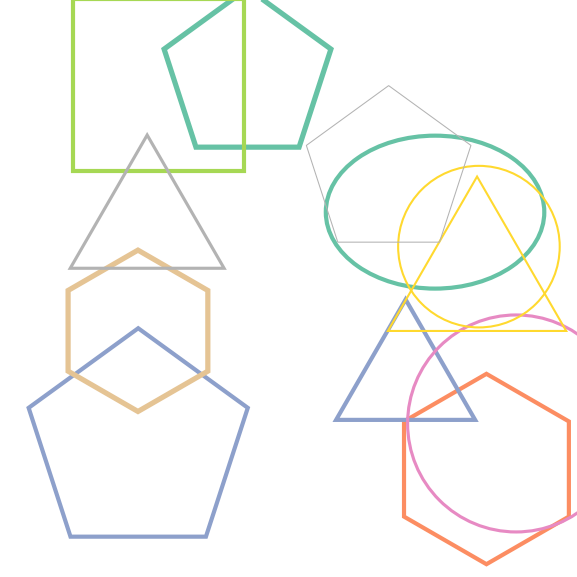[{"shape": "oval", "thickness": 2, "radius": 0.95, "center": [0.753, 0.632]}, {"shape": "pentagon", "thickness": 2.5, "radius": 0.76, "center": [0.429, 0.867]}, {"shape": "hexagon", "thickness": 2, "radius": 0.82, "center": [0.842, 0.187]}, {"shape": "triangle", "thickness": 2, "radius": 0.69, "center": [0.702, 0.342]}, {"shape": "pentagon", "thickness": 2, "radius": 1.0, "center": [0.239, 0.231]}, {"shape": "circle", "thickness": 1.5, "radius": 0.94, "center": [0.894, 0.266]}, {"shape": "square", "thickness": 2, "radius": 0.74, "center": [0.274, 0.852]}, {"shape": "circle", "thickness": 1, "radius": 0.7, "center": [0.829, 0.572]}, {"shape": "triangle", "thickness": 1, "radius": 0.89, "center": [0.826, 0.515]}, {"shape": "hexagon", "thickness": 2.5, "radius": 0.7, "center": [0.239, 0.426]}, {"shape": "triangle", "thickness": 1.5, "radius": 0.77, "center": [0.255, 0.612]}, {"shape": "pentagon", "thickness": 0.5, "radius": 0.75, "center": [0.673, 0.701]}]